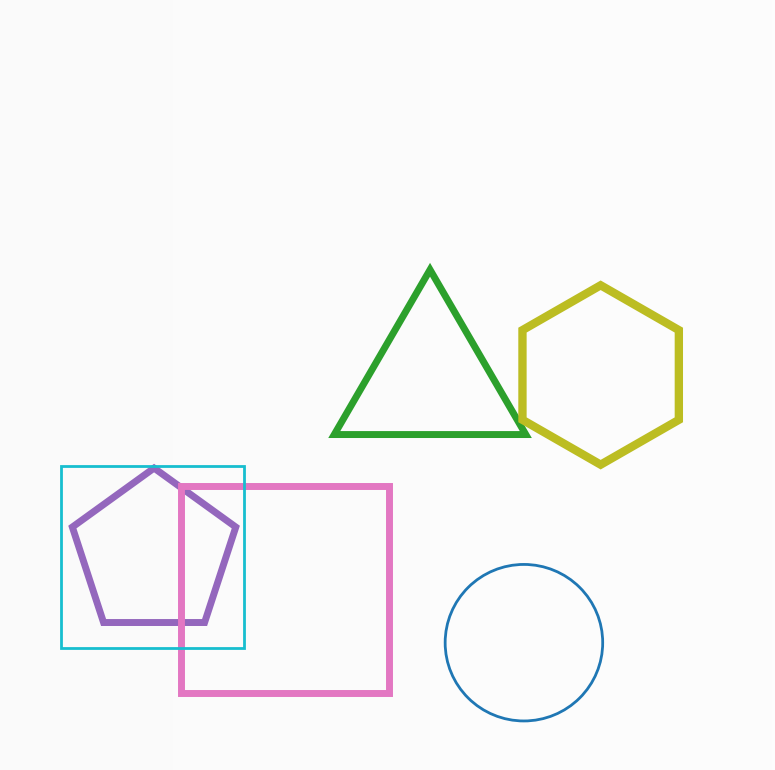[{"shape": "circle", "thickness": 1, "radius": 0.51, "center": [0.676, 0.165]}, {"shape": "triangle", "thickness": 2.5, "radius": 0.71, "center": [0.555, 0.507]}, {"shape": "pentagon", "thickness": 2.5, "radius": 0.55, "center": [0.199, 0.281]}, {"shape": "square", "thickness": 2.5, "radius": 0.67, "center": [0.368, 0.234]}, {"shape": "hexagon", "thickness": 3, "radius": 0.58, "center": [0.775, 0.513]}, {"shape": "square", "thickness": 1, "radius": 0.59, "center": [0.196, 0.277]}]